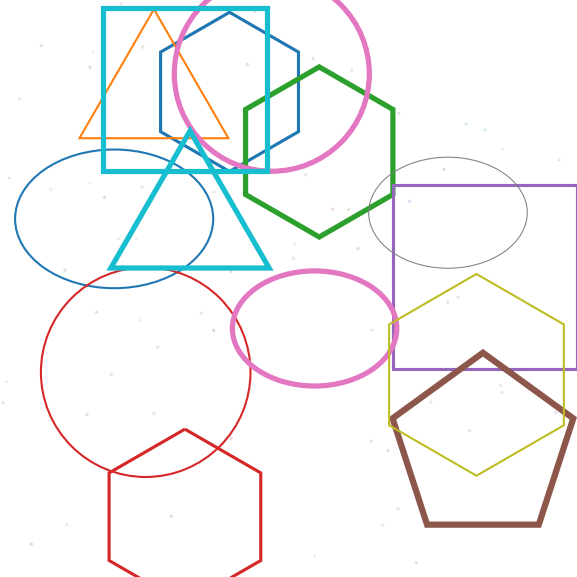[{"shape": "hexagon", "thickness": 1.5, "radius": 0.69, "center": [0.397, 0.84]}, {"shape": "oval", "thickness": 1, "radius": 0.86, "center": [0.198, 0.62]}, {"shape": "triangle", "thickness": 1, "radius": 0.74, "center": [0.267, 0.834]}, {"shape": "hexagon", "thickness": 2.5, "radius": 0.74, "center": [0.553, 0.736]}, {"shape": "circle", "thickness": 1, "radius": 0.91, "center": [0.252, 0.355]}, {"shape": "hexagon", "thickness": 1.5, "radius": 0.76, "center": [0.32, 0.104]}, {"shape": "square", "thickness": 1.5, "radius": 0.79, "center": [0.839, 0.52]}, {"shape": "pentagon", "thickness": 3, "radius": 0.82, "center": [0.836, 0.224]}, {"shape": "circle", "thickness": 2.5, "radius": 0.84, "center": [0.471, 0.871]}, {"shape": "oval", "thickness": 2.5, "radius": 0.71, "center": [0.545, 0.43]}, {"shape": "oval", "thickness": 0.5, "radius": 0.69, "center": [0.776, 0.631]}, {"shape": "hexagon", "thickness": 1, "radius": 0.87, "center": [0.825, 0.35]}, {"shape": "triangle", "thickness": 2.5, "radius": 0.79, "center": [0.329, 0.614]}, {"shape": "square", "thickness": 2.5, "radius": 0.71, "center": [0.32, 0.844]}]